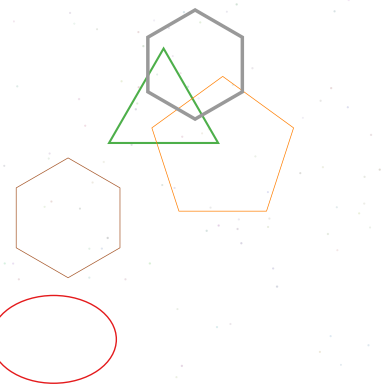[{"shape": "oval", "thickness": 1, "radius": 0.81, "center": [0.139, 0.119]}, {"shape": "triangle", "thickness": 1.5, "radius": 0.82, "center": [0.425, 0.71]}, {"shape": "pentagon", "thickness": 0.5, "radius": 0.97, "center": [0.579, 0.608]}, {"shape": "hexagon", "thickness": 0.5, "radius": 0.78, "center": [0.177, 0.434]}, {"shape": "hexagon", "thickness": 2.5, "radius": 0.71, "center": [0.507, 0.832]}]